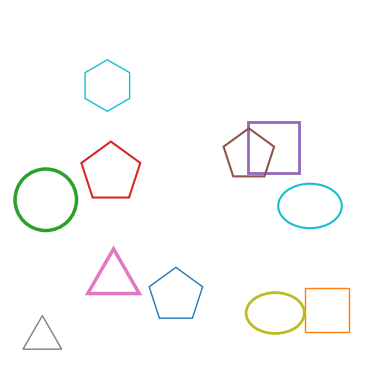[{"shape": "pentagon", "thickness": 1, "radius": 0.36, "center": [0.457, 0.233]}, {"shape": "square", "thickness": 1, "radius": 0.29, "center": [0.848, 0.196]}, {"shape": "circle", "thickness": 2.5, "radius": 0.4, "center": [0.119, 0.481]}, {"shape": "pentagon", "thickness": 1.5, "radius": 0.4, "center": [0.288, 0.552]}, {"shape": "square", "thickness": 2, "radius": 0.34, "center": [0.71, 0.617]}, {"shape": "pentagon", "thickness": 1.5, "radius": 0.35, "center": [0.646, 0.598]}, {"shape": "triangle", "thickness": 2.5, "radius": 0.39, "center": [0.295, 0.276]}, {"shape": "triangle", "thickness": 1, "radius": 0.29, "center": [0.11, 0.122]}, {"shape": "oval", "thickness": 2, "radius": 0.38, "center": [0.715, 0.187]}, {"shape": "hexagon", "thickness": 1, "radius": 0.33, "center": [0.279, 0.778]}, {"shape": "oval", "thickness": 1.5, "radius": 0.41, "center": [0.805, 0.465]}]